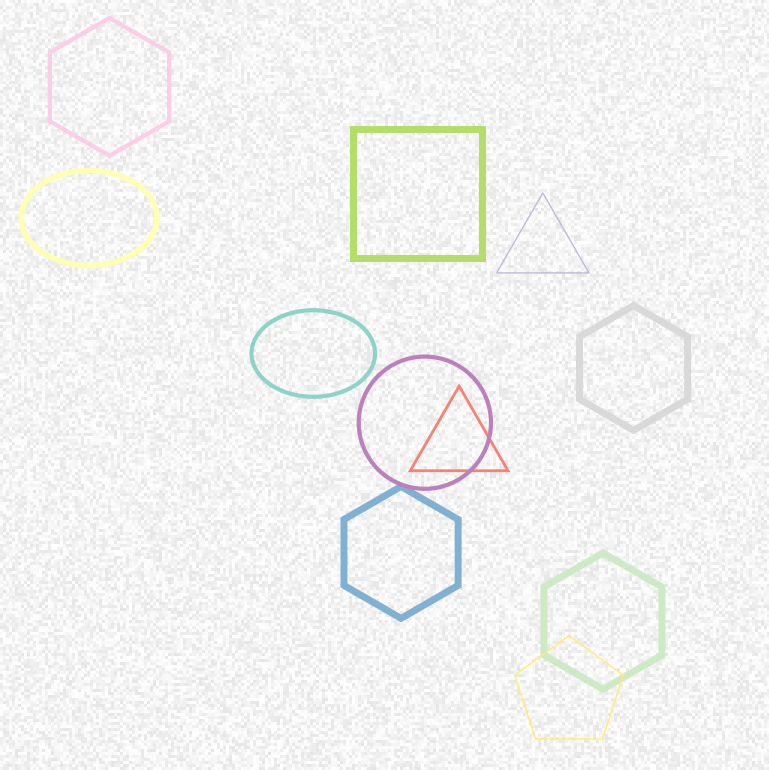[{"shape": "oval", "thickness": 1.5, "radius": 0.4, "center": [0.407, 0.541]}, {"shape": "oval", "thickness": 2, "radius": 0.44, "center": [0.116, 0.717]}, {"shape": "triangle", "thickness": 0.5, "radius": 0.35, "center": [0.705, 0.68]}, {"shape": "triangle", "thickness": 1, "radius": 0.37, "center": [0.596, 0.425]}, {"shape": "hexagon", "thickness": 2.5, "radius": 0.43, "center": [0.521, 0.283]}, {"shape": "square", "thickness": 2.5, "radius": 0.42, "center": [0.543, 0.749]}, {"shape": "hexagon", "thickness": 1.5, "radius": 0.45, "center": [0.142, 0.887]}, {"shape": "hexagon", "thickness": 2.5, "radius": 0.41, "center": [0.823, 0.522]}, {"shape": "circle", "thickness": 1.5, "radius": 0.43, "center": [0.552, 0.451]}, {"shape": "hexagon", "thickness": 2.5, "radius": 0.44, "center": [0.783, 0.193]}, {"shape": "pentagon", "thickness": 0.5, "radius": 0.37, "center": [0.739, 0.1]}]